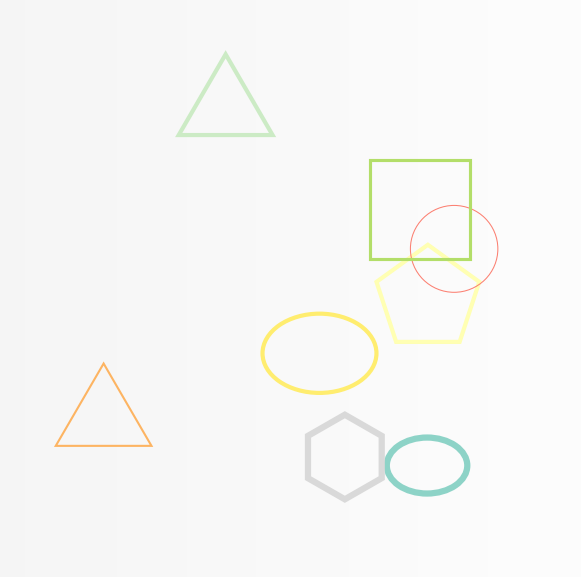[{"shape": "oval", "thickness": 3, "radius": 0.35, "center": [0.735, 0.193]}, {"shape": "pentagon", "thickness": 2, "radius": 0.46, "center": [0.736, 0.482]}, {"shape": "circle", "thickness": 0.5, "radius": 0.38, "center": [0.781, 0.568]}, {"shape": "triangle", "thickness": 1, "radius": 0.48, "center": [0.178, 0.275]}, {"shape": "square", "thickness": 1.5, "radius": 0.43, "center": [0.722, 0.636]}, {"shape": "hexagon", "thickness": 3, "radius": 0.37, "center": [0.593, 0.208]}, {"shape": "triangle", "thickness": 2, "radius": 0.47, "center": [0.388, 0.812]}, {"shape": "oval", "thickness": 2, "radius": 0.49, "center": [0.55, 0.387]}]